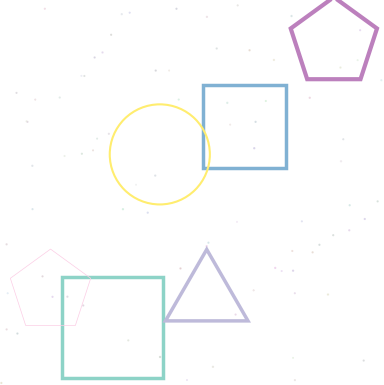[{"shape": "square", "thickness": 2.5, "radius": 0.66, "center": [0.292, 0.149]}, {"shape": "triangle", "thickness": 2.5, "radius": 0.62, "center": [0.537, 0.228]}, {"shape": "square", "thickness": 2.5, "radius": 0.54, "center": [0.635, 0.672]}, {"shape": "pentagon", "thickness": 0.5, "radius": 0.55, "center": [0.131, 0.243]}, {"shape": "pentagon", "thickness": 3, "radius": 0.59, "center": [0.867, 0.89]}, {"shape": "circle", "thickness": 1.5, "radius": 0.65, "center": [0.415, 0.599]}]